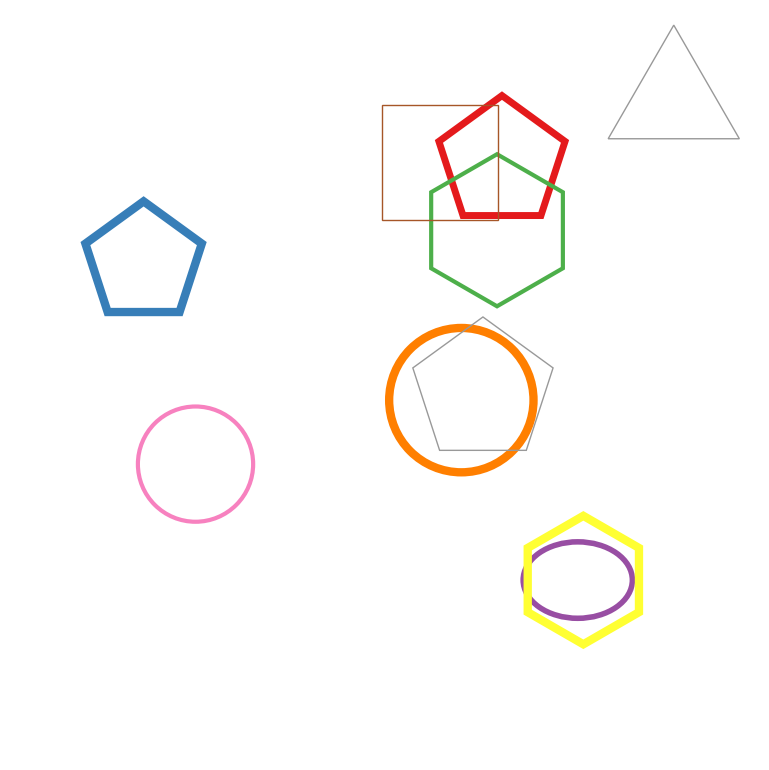[{"shape": "pentagon", "thickness": 2.5, "radius": 0.43, "center": [0.652, 0.79]}, {"shape": "pentagon", "thickness": 3, "radius": 0.4, "center": [0.187, 0.659]}, {"shape": "hexagon", "thickness": 1.5, "radius": 0.49, "center": [0.645, 0.701]}, {"shape": "oval", "thickness": 2, "radius": 0.35, "center": [0.75, 0.247]}, {"shape": "circle", "thickness": 3, "radius": 0.47, "center": [0.599, 0.48]}, {"shape": "hexagon", "thickness": 3, "radius": 0.42, "center": [0.758, 0.247]}, {"shape": "square", "thickness": 0.5, "radius": 0.37, "center": [0.572, 0.789]}, {"shape": "circle", "thickness": 1.5, "radius": 0.37, "center": [0.254, 0.397]}, {"shape": "triangle", "thickness": 0.5, "radius": 0.49, "center": [0.875, 0.869]}, {"shape": "pentagon", "thickness": 0.5, "radius": 0.48, "center": [0.627, 0.493]}]